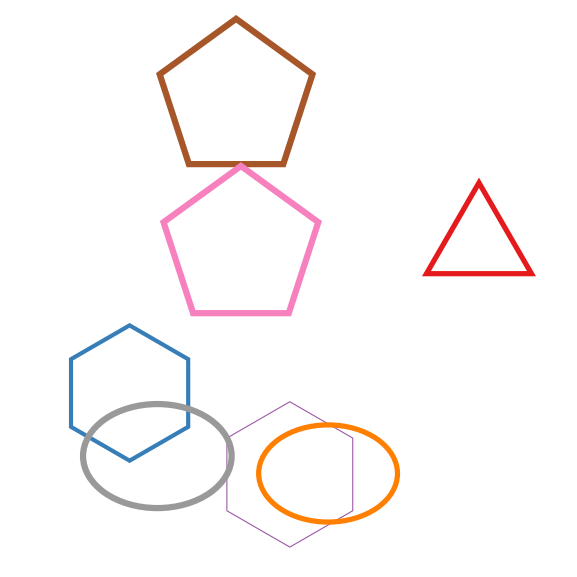[{"shape": "triangle", "thickness": 2.5, "radius": 0.52, "center": [0.829, 0.578]}, {"shape": "hexagon", "thickness": 2, "radius": 0.59, "center": [0.224, 0.319]}, {"shape": "hexagon", "thickness": 0.5, "radius": 0.63, "center": [0.502, 0.178]}, {"shape": "oval", "thickness": 2.5, "radius": 0.6, "center": [0.568, 0.179]}, {"shape": "pentagon", "thickness": 3, "radius": 0.7, "center": [0.409, 0.827]}, {"shape": "pentagon", "thickness": 3, "radius": 0.7, "center": [0.417, 0.571]}, {"shape": "oval", "thickness": 3, "radius": 0.64, "center": [0.272, 0.209]}]